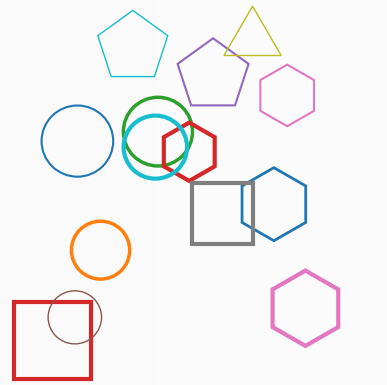[{"shape": "hexagon", "thickness": 2, "radius": 0.47, "center": [0.707, 0.47]}, {"shape": "circle", "thickness": 1.5, "radius": 0.46, "center": [0.2, 0.634]}, {"shape": "circle", "thickness": 2.5, "radius": 0.38, "center": [0.26, 0.35]}, {"shape": "circle", "thickness": 2.5, "radius": 0.45, "center": [0.408, 0.658]}, {"shape": "square", "thickness": 3, "radius": 0.5, "center": [0.136, 0.116]}, {"shape": "hexagon", "thickness": 3, "radius": 0.38, "center": [0.488, 0.606]}, {"shape": "pentagon", "thickness": 1.5, "radius": 0.48, "center": [0.55, 0.804]}, {"shape": "circle", "thickness": 1, "radius": 0.34, "center": [0.193, 0.176]}, {"shape": "hexagon", "thickness": 3, "radius": 0.49, "center": [0.788, 0.199]}, {"shape": "hexagon", "thickness": 1.5, "radius": 0.4, "center": [0.741, 0.752]}, {"shape": "square", "thickness": 3, "radius": 0.4, "center": [0.574, 0.446]}, {"shape": "triangle", "thickness": 1, "radius": 0.43, "center": [0.652, 0.899]}, {"shape": "circle", "thickness": 3, "radius": 0.41, "center": [0.401, 0.618]}, {"shape": "pentagon", "thickness": 1, "radius": 0.47, "center": [0.343, 0.878]}]